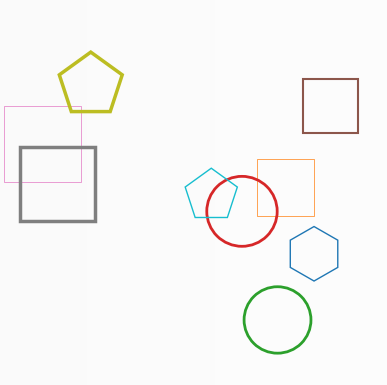[{"shape": "hexagon", "thickness": 1, "radius": 0.35, "center": [0.81, 0.341]}, {"shape": "square", "thickness": 0.5, "radius": 0.37, "center": [0.736, 0.512]}, {"shape": "circle", "thickness": 2, "radius": 0.43, "center": [0.716, 0.169]}, {"shape": "circle", "thickness": 2, "radius": 0.45, "center": [0.624, 0.451]}, {"shape": "square", "thickness": 1.5, "radius": 0.35, "center": [0.853, 0.725]}, {"shape": "square", "thickness": 0.5, "radius": 0.49, "center": [0.109, 0.627]}, {"shape": "square", "thickness": 2.5, "radius": 0.48, "center": [0.149, 0.522]}, {"shape": "pentagon", "thickness": 2.5, "radius": 0.43, "center": [0.234, 0.779]}, {"shape": "pentagon", "thickness": 1, "radius": 0.35, "center": [0.545, 0.492]}]